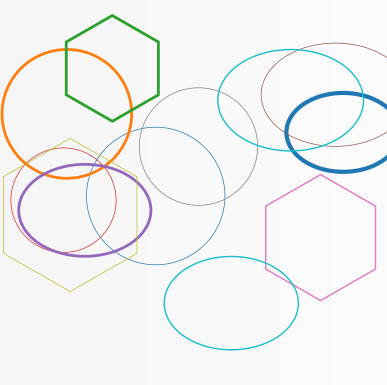[{"shape": "circle", "thickness": 0.5, "radius": 0.89, "center": [0.402, 0.491]}, {"shape": "oval", "thickness": 3, "radius": 0.73, "center": [0.885, 0.656]}, {"shape": "circle", "thickness": 2, "radius": 0.84, "center": [0.172, 0.704]}, {"shape": "hexagon", "thickness": 2, "radius": 0.69, "center": [0.29, 0.822]}, {"shape": "circle", "thickness": 0.5, "radius": 0.68, "center": [0.164, 0.48]}, {"shape": "oval", "thickness": 2, "radius": 0.85, "center": [0.219, 0.454]}, {"shape": "oval", "thickness": 0.5, "radius": 0.96, "center": [0.866, 0.754]}, {"shape": "hexagon", "thickness": 1, "radius": 0.82, "center": [0.827, 0.383]}, {"shape": "circle", "thickness": 0.5, "radius": 0.76, "center": [0.512, 0.619]}, {"shape": "hexagon", "thickness": 0.5, "radius": 0.99, "center": [0.181, 0.442]}, {"shape": "oval", "thickness": 1, "radius": 0.87, "center": [0.597, 0.213]}, {"shape": "oval", "thickness": 1, "radius": 0.94, "center": [0.75, 0.74]}]